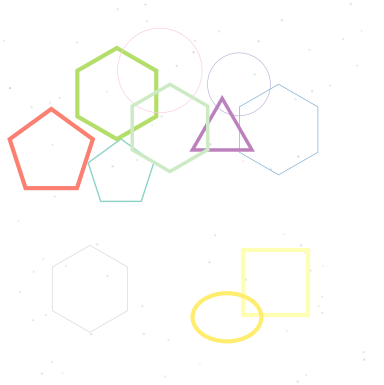[{"shape": "pentagon", "thickness": 1, "radius": 0.45, "center": [0.314, 0.549]}, {"shape": "square", "thickness": 3, "radius": 0.43, "center": [0.716, 0.266]}, {"shape": "circle", "thickness": 0.5, "radius": 0.41, "center": [0.621, 0.781]}, {"shape": "pentagon", "thickness": 3, "radius": 0.57, "center": [0.133, 0.603]}, {"shape": "hexagon", "thickness": 0.5, "radius": 0.59, "center": [0.724, 0.663]}, {"shape": "hexagon", "thickness": 3, "radius": 0.59, "center": [0.303, 0.757]}, {"shape": "circle", "thickness": 0.5, "radius": 0.55, "center": [0.415, 0.817]}, {"shape": "hexagon", "thickness": 0.5, "radius": 0.57, "center": [0.234, 0.25]}, {"shape": "triangle", "thickness": 2.5, "radius": 0.45, "center": [0.577, 0.655]}, {"shape": "hexagon", "thickness": 2.5, "radius": 0.57, "center": [0.441, 0.668]}, {"shape": "oval", "thickness": 3, "radius": 0.45, "center": [0.59, 0.176]}]